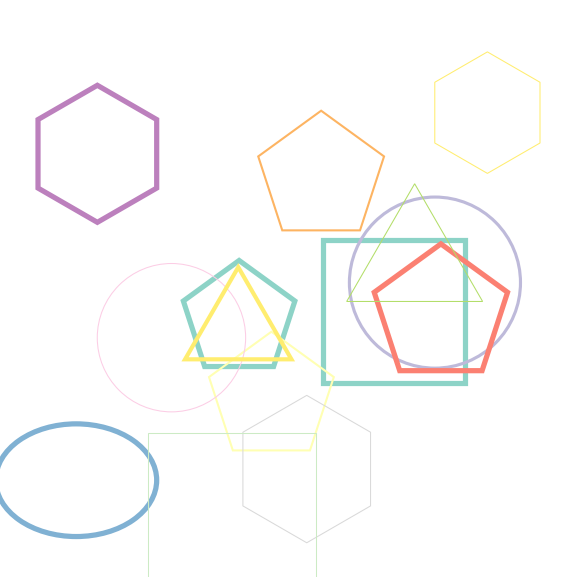[{"shape": "square", "thickness": 2.5, "radius": 0.62, "center": [0.683, 0.46]}, {"shape": "pentagon", "thickness": 2.5, "radius": 0.51, "center": [0.414, 0.447]}, {"shape": "pentagon", "thickness": 1, "radius": 0.57, "center": [0.47, 0.311]}, {"shape": "circle", "thickness": 1.5, "radius": 0.74, "center": [0.753, 0.51]}, {"shape": "pentagon", "thickness": 2.5, "radius": 0.61, "center": [0.763, 0.455]}, {"shape": "oval", "thickness": 2.5, "radius": 0.7, "center": [0.132, 0.168]}, {"shape": "pentagon", "thickness": 1, "radius": 0.57, "center": [0.556, 0.693]}, {"shape": "triangle", "thickness": 0.5, "radius": 0.68, "center": [0.718, 0.545]}, {"shape": "circle", "thickness": 0.5, "radius": 0.64, "center": [0.297, 0.414]}, {"shape": "hexagon", "thickness": 0.5, "radius": 0.64, "center": [0.531, 0.187]}, {"shape": "hexagon", "thickness": 2.5, "radius": 0.59, "center": [0.169, 0.733]}, {"shape": "square", "thickness": 0.5, "radius": 0.72, "center": [0.402, 0.105]}, {"shape": "hexagon", "thickness": 0.5, "radius": 0.53, "center": [0.844, 0.804]}, {"shape": "triangle", "thickness": 2, "radius": 0.53, "center": [0.413, 0.43]}]